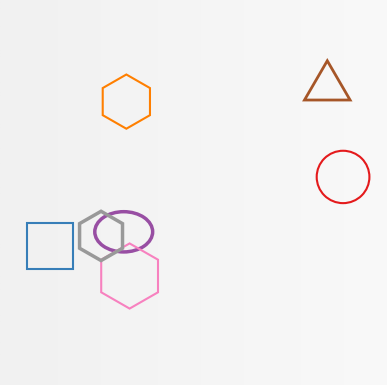[{"shape": "circle", "thickness": 1.5, "radius": 0.34, "center": [0.885, 0.54]}, {"shape": "square", "thickness": 1.5, "radius": 0.3, "center": [0.13, 0.361]}, {"shape": "oval", "thickness": 2.5, "radius": 0.37, "center": [0.319, 0.398]}, {"shape": "hexagon", "thickness": 1.5, "radius": 0.35, "center": [0.326, 0.736]}, {"shape": "triangle", "thickness": 2, "radius": 0.34, "center": [0.845, 0.774]}, {"shape": "hexagon", "thickness": 1.5, "radius": 0.42, "center": [0.334, 0.283]}, {"shape": "hexagon", "thickness": 2.5, "radius": 0.32, "center": [0.261, 0.387]}]